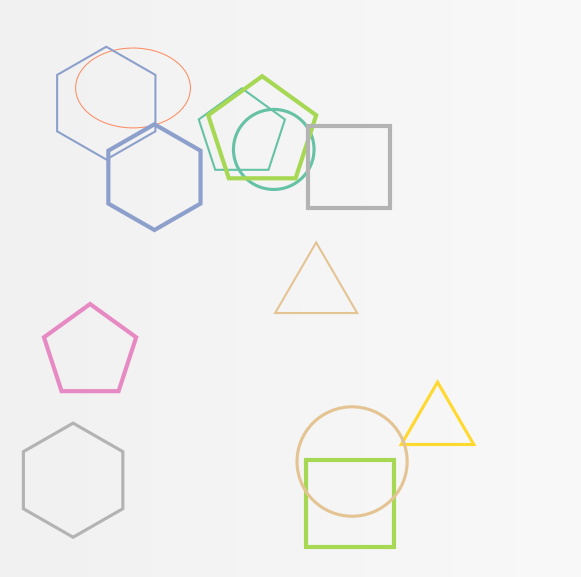[{"shape": "circle", "thickness": 1.5, "radius": 0.35, "center": [0.471, 0.74]}, {"shape": "pentagon", "thickness": 1, "radius": 0.39, "center": [0.416, 0.768]}, {"shape": "oval", "thickness": 0.5, "radius": 0.49, "center": [0.229, 0.847]}, {"shape": "hexagon", "thickness": 1, "radius": 0.49, "center": [0.183, 0.821]}, {"shape": "hexagon", "thickness": 2, "radius": 0.46, "center": [0.266, 0.692]}, {"shape": "pentagon", "thickness": 2, "radius": 0.42, "center": [0.155, 0.389]}, {"shape": "pentagon", "thickness": 2, "radius": 0.49, "center": [0.451, 0.769]}, {"shape": "square", "thickness": 2, "radius": 0.38, "center": [0.602, 0.127]}, {"shape": "triangle", "thickness": 1.5, "radius": 0.36, "center": [0.753, 0.265]}, {"shape": "circle", "thickness": 1.5, "radius": 0.47, "center": [0.606, 0.2]}, {"shape": "triangle", "thickness": 1, "radius": 0.41, "center": [0.544, 0.498]}, {"shape": "hexagon", "thickness": 1.5, "radius": 0.49, "center": [0.126, 0.168]}, {"shape": "square", "thickness": 2, "radius": 0.35, "center": [0.6, 0.71]}]